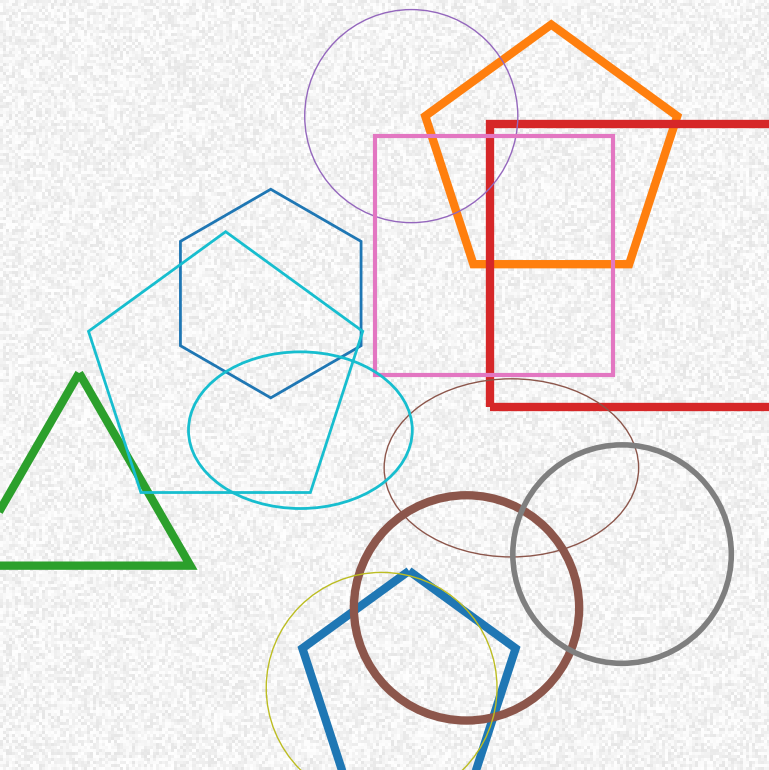[{"shape": "hexagon", "thickness": 1, "radius": 0.68, "center": [0.352, 0.619]}, {"shape": "pentagon", "thickness": 3, "radius": 0.73, "center": [0.531, 0.113]}, {"shape": "pentagon", "thickness": 3, "radius": 0.86, "center": [0.716, 0.796]}, {"shape": "triangle", "thickness": 3, "radius": 0.83, "center": [0.103, 0.349]}, {"shape": "square", "thickness": 3, "radius": 0.92, "center": [0.82, 0.655]}, {"shape": "circle", "thickness": 0.5, "radius": 0.69, "center": [0.534, 0.849]}, {"shape": "circle", "thickness": 3, "radius": 0.73, "center": [0.606, 0.211]}, {"shape": "oval", "thickness": 0.5, "radius": 0.83, "center": [0.664, 0.392]}, {"shape": "square", "thickness": 1.5, "radius": 0.77, "center": [0.642, 0.668]}, {"shape": "circle", "thickness": 2, "radius": 0.71, "center": [0.808, 0.28]}, {"shape": "circle", "thickness": 0.5, "radius": 0.75, "center": [0.496, 0.107]}, {"shape": "oval", "thickness": 1, "radius": 0.73, "center": [0.39, 0.441]}, {"shape": "pentagon", "thickness": 1, "radius": 0.94, "center": [0.293, 0.512]}]